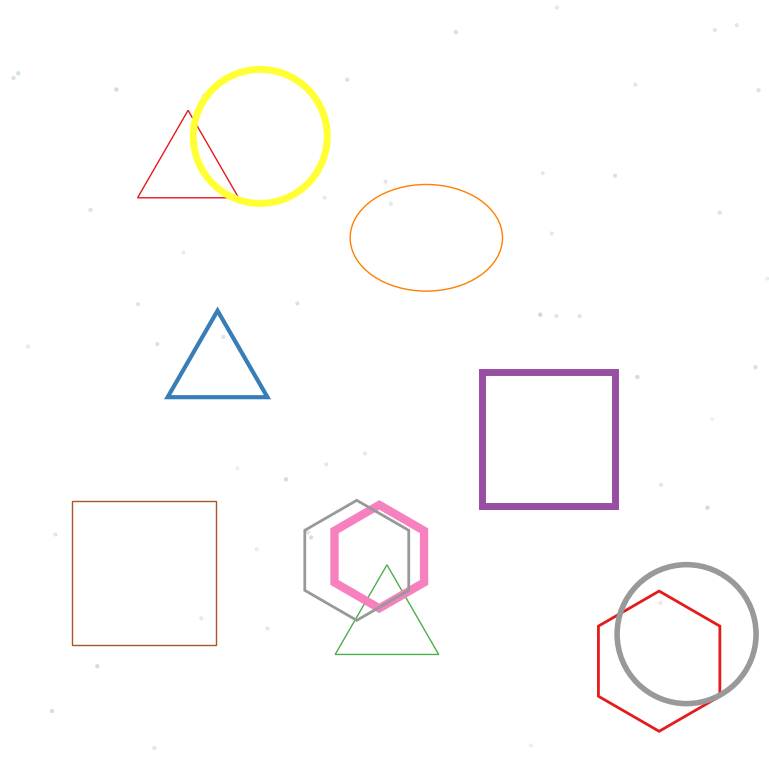[{"shape": "triangle", "thickness": 0.5, "radius": 0.38, "center": [0.244, 0.781]}, {"shape": "hexagon", "thickness": 1, "radius": 0.46, "center": [0.856, 0.141]}, {"shape": "triangle", "thickness": 1.5, "radius": 0.37, "center": [0.283, 0.522]}, {"shape": "triangle", "thickness": 0.5, "radius": 0.39, "center": [0.503, 0.189]}, {"shape": "square", "thickness": 2.5, "radius": 0.43, "center": [0.712, 0.43]}, {"shape": "oval", "thickness": 0.5, "radius": 0.49, "center": [0.554, 0.691]}, {"shape": "circle", "thickness": 2.5, "radius": 0.44, "center": [0.338, 0.823]}, {"shape": "square", "thickness": 0.5, "radius": 0.47, "center": [0.186, 0.256]}, {"shape": "hexagon", "thickness": 3, "radius": 0.34, "center": [0.493, 0.277]}, {"shape": "hexagon", "thickness": 1, "radius": 0.39, "center": [0.463, 0.272]}, {"shape": "circle", "thickness": 2, "radius": 0.45, "center": [0.892, 0.176]}]